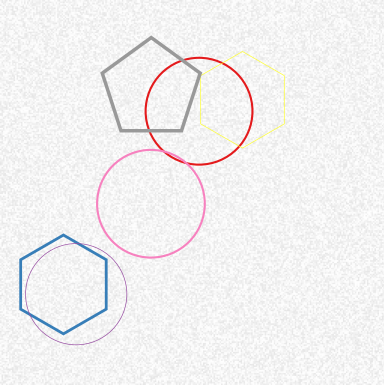[{"shape": "circle", "thickness": 1.5, "radius": 0.69, "center": [0.517, 0.711]}, {"shape": "hexagon", "thickness": 2, "radius": 0.64, "center": [0.165, 0.261]}, {"shape": "circle", "thickness": 0.5, "radius": 0.66, "center": [0.198, 0.236]}, {"shape": "hexagon", "thickness": 0.5, "radius": 0.63, "center": [0.63, 0.741]}, {"shape": "circle", "thickness": 1.5, "radius": 0.7, "center": [0.392, 0.471]}, {"shape": "pentagon", "thickness": 2.5, "radius": 0.67, "center": [0.393, 0.769]}]